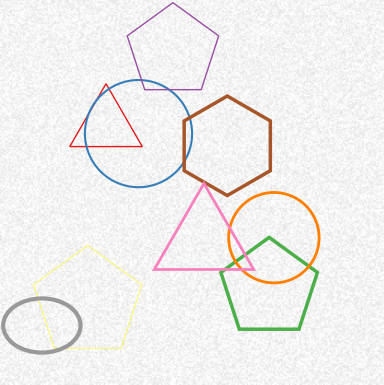[{"shape": "triangle", "thickness": 1, "radius": 0.54, "center": [0.275, 0.674]}, {"shape": "circle", "thickness": 1.5, "radius": 0.7, "center": [0.36, 0.653]}, {"shape": "pentagon", "thickness": 2.5, "radius": 0.66, "center": [0.699, 0.252]}, {"shape": "pentagon", "thickness": 1, "radius": 0.62, "center": [0.449, 0.868]}, {"shape": "circle", "thickness": 2, "radius": 0.59, "center": [0.711, 0.383]}, {"shape": "pentagon", "thickness": 0.5, "radius": 0.74, "center": [0.228, 0.215]}, {"shape": "hexagon", "thickness": 2.5, "radius": 0.65, "center": [0.59, 0.621]}, {"shape": "triangle", "thickness": 2, "radius": 0.74, "center": [0.53, 0.375]}, {"shape": "oval", "thickness": 3, "radius": 0.5, "center": [0.109, 0.155]}]